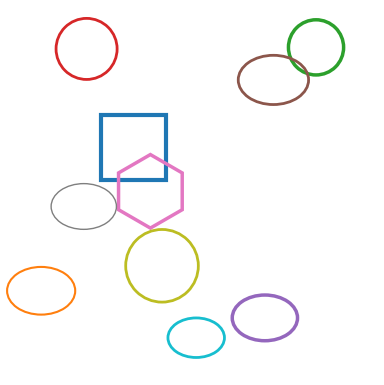[{"shape": "square", "thickness": 3, "radius": 0.42, "center": [0.347, 0.618]}, {"shape": "oval", "thickness": 1.5, "radius": 0.44, "center": [0.107, 0.245]}, {"shape": "circle", "thickness": 2.5, "radius": 0.36, "center": [0.821, 0.877]}, {"shape": "circle", "thickness": 2, "radius": 0.4, "center": [0.225, 0.873]}, {"shape": "oval", "thickness": 2.5, "radius": 0.42, "center": [0.688, 0.174]}, {"shape": "oval", "thickness": 2, "radius": 0.46, "center": [0.71, 0.792]}, {"shape": "hexagon", "thickness": 2.5, "radius": 0.48, "center": [0.391, 0.503]}, {"shape": "oval", "thickness": 1, "radius": 0.42, "center": [0.218, 0.464]}, {"shape": "circle", "thickness": 2, "radius": 0.47, "center": [0.421, 0.31]}, {"shape": "oval", "thickness": 2, "radius": 0.37, "center": [0.51, 0.123]}]